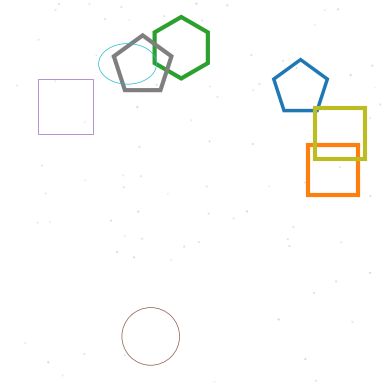[{"shape": "pentagon", "thickness": 2.5, "radius": 0.37, "center": [0.781, 0.772]}, {"shape": "square", "thickness": 3, "radius": 0.32, "center": [0.866, 0.56]}, {"shape": "hexagon", "thickness": 3, "radius": 0.4, "center": [0.471, 0.876]}, {"shape": "square", "thickness": 0.5, "radius": 0.36, "center": [0.171, 0.724]}, {"shape": "circle", "thickness": 0.5, "radius": 0.37, "center": [0.392, 0.126]}, {"shape": "pentagon", "thickness": 3, "radius": 0.39, "center": [0.371, 0.829]}, {"shape": "square", "thickness": 3, "radius": 0.33, "center": [0.883, 0.654]}, {"shape": "oval", "thickness": 0.5, "radius": 0.38, "center": [0.331, 0.834]}]